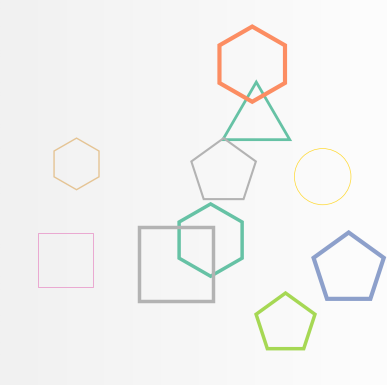[{"shape": "triangle", "thickness": 2, "radius": 0.5, "center": [0.661, 0.687]}, {"shape": "hexagon", "thickness": 2.5, "radius": 0.47, "center": [0.544, 0.376]}, {"shape": "hexagon", "thickness": 3, "radius": 0.49, "center": [0.651, 0.833]}, {"shape": "pentagon", "thickness": 3, "radius": 0.48, "center": [0.9, 0.301]}, {"shape": "square", "thickness": 0.5, "radius": 0.35, "center": [0.169, 0.325]}, {"shape": "pentagon", "thickness": 2.5, "radius": 0.4, "center": [0.737, 0.159]}, {"shape": "circle", "thickness": 0.5, "radius": 0.36, "center": [0.833, 0.541]}, {"shape": "hexagon", "thickness": 1, "radius": 0.33, "center": [0.198, 0.574]}, {"shape": "square", "thickness": 2.5, "radius": 0.48, "center": [0.454, 0.315]}, {"shape": "pentagon", "thickness": 1.5, "radius": 0.44, "center": [0.577, 0.554]}]